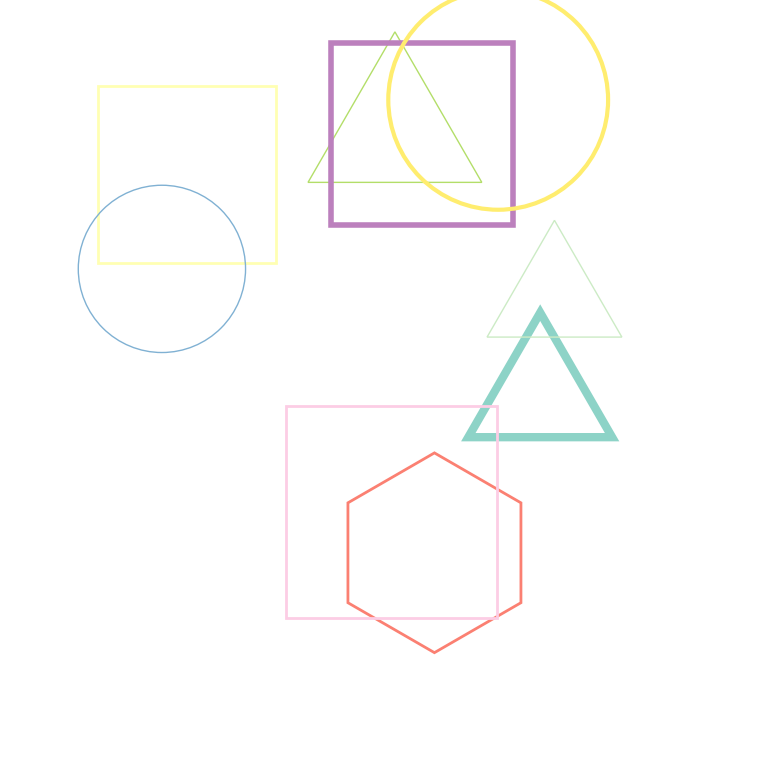[{"shape": "triangle", "thickness": 3, "radius": 0.54, "center": [0.702, 0.486]}, {"shape": "square", "thickness": 1, "radius": 0.58, "center": [0.243, 0.773]}, {"shape": "hexagon", "thickness": 1, "radius": 0.65, "center": [0.564, 0.282]}, {"shape": "circle", "thickness": 0.5, "radius": 0.54, "center": [0.21, 0.651]}, {"shape": "triangle", "thickness": 0.5, "radius": 0.65, "center": [0.513, 0.828]}, {"shape": "square", "thickness": 1, "radius": 0.69, "center": [0.508, 0.335]}, {"shape": "square", "thickness": 2, "radius": 0.59, "center": [0.548, 0.826]}, {"shape": "triangle", "thickness": 0.5, "radius": 0.51, "center": [0.72, 0.613]}, {"shape": "circle", "thickness": 1.5, "radius": 0.71, "center": [0.647, 0.87]}]